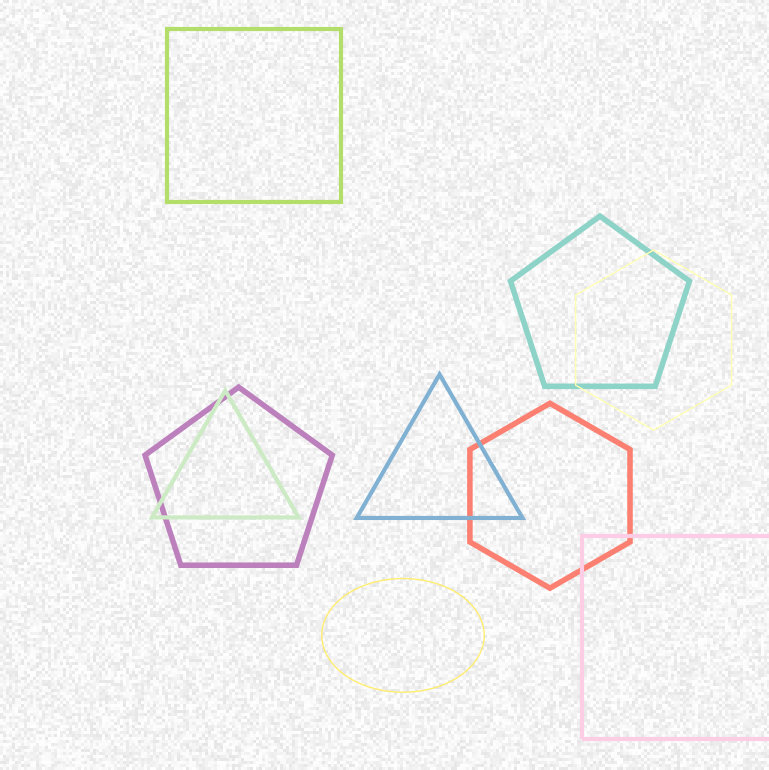[{"shape": "pentagon", "thickness": 2, "radius": 0.61, "center": [0.779, 0.597]}, {"shape": "hexagon", "thickness": 0.5, "radius": 0.58, "center": [0.849, 0.558]}, {"shape": "hexagon", "thickness": 2, "radius": 0.6, "center": [0.714, 0.356]}, {"shape": "triangle", "thickness": 1.5, "radius": 0.62, "center": [0.571, 0.389]}, {"shape": "square", "thickness": 1.5, "radius": 0.56, "center": [0.33, 0.85]}, {"shape": "square", "thickness": 1.5, "radius": 0.66, "center": [0.888, 0.172]}, {"shape": "pentagon", "thickness": 2, "radius": 0.64, "center": [0.31, 0.369]}, {"shape": "triangle", "thickness": 1.5, "radius": 0.55, "center": [0.293, 0.383]}, {"shape": "oval", "thickness": 0.5, "radius": 0.53, "center": [0.523, 0.175]}]